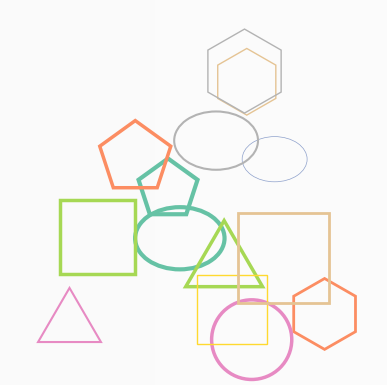[{"shape": "pentagon", "thickness": 3, "radius": 0.4, "center": [0.434, 0.508]}, {"shape": "oval", "thickness": 3, "radius": 0.58, "center": [0.464, 0.381]}, {"shape": "pentagon", "thickness": 2.5, "radius": 0.48, "center": [0.349, 0.59]}, {"shape": "hexagon", "thickness": 2, "radius": 0.46, "center": [0.838, 0.185]}, {"shape": "oval", "thickness": 0.5, "radius": 0.42, "center": [0.709, 0.586]}, {"shape": "circle", "thickness": 2.5, "radius": 0.52, "center": [0.65, 0.118]}, {"shape": "triangle", "thickness": 1.5, "radius": 0.47, "center": [0.179, 0.158]}, {"shape": "square", "thickness": 2.5, "radius": 0.48, "center": [0.252, 0.384]}, {"shape": "triangle", "thickness": 2.5, "radius": 0.57, "center": [0.578, 0.313]}, {"shape": "square", "thickness": 1, "radius": 0.45, "center": [0.599, 0.196]}, {"shape": "square", "thickness": 2, "radius": 0.59, "center": [0.732, 0.329]}, {"shape": "hexagon", "thickness": 1, "radius": 0.43, "center": [0.637, 0.788]}, {"shape": "oval", "thickness": 1.5, "radius": 0.54, "center": [0.558, 0.635]}, {"shape": "hexagon", "thickness": 1, "radius": 0.55, "center": [0.631, 0.815]}]